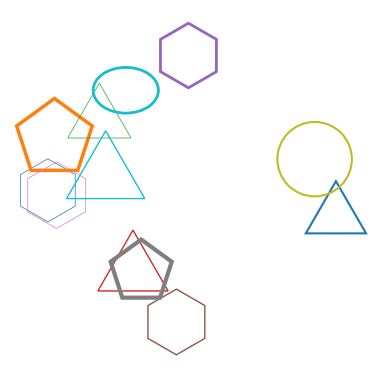[{"shape": "hexagon", "thickness": 0.5, "radius": 0.41, "center": [0.124, 0.506]}, {"shape": "triangle", "thickness": 1.5, "radius": 0.45, "center": [0.873, 0.439]}, {"shape": "pentagon", "thickness": 2.5, "radius": 0.52, "center": [0.141, 0.641]}, {"shape": "triangle", "thickness": 0.5, "radius": 0.47, "center": [0.258, 0.689]}, {"shape": "triangle", "thickness": 1, "radius": 0.53, "center": [0.345, 0.297]}, {"shape": "hexagon", "thickness": 2, "radius": 0.42, "center": [0.489, 0.856]}, {"shape": "hexagon", "thickness": 1, "radius": 0.43, "center": [0.458, 0.164]}, {"shape": "hexagon", "thickness": 0.5, "radius": 0.43, "center": [0.147, 0.493]}, {"shape": "pentagon", "thickness": 3, "radius": 0.42, "center": [0.367, 0.294]}, {"shape": "circle", "thickness": 1.5, "radius": 0.48, "center": [0.817, 0.587]}, {"shape": "oval", "thickness": 2, "radius": 0.42, "center": [0.327, 0.766]}, {"shape": "triangle", "thickness": 1, "radius": 0.59, "center": [0.274, 0.543]}]